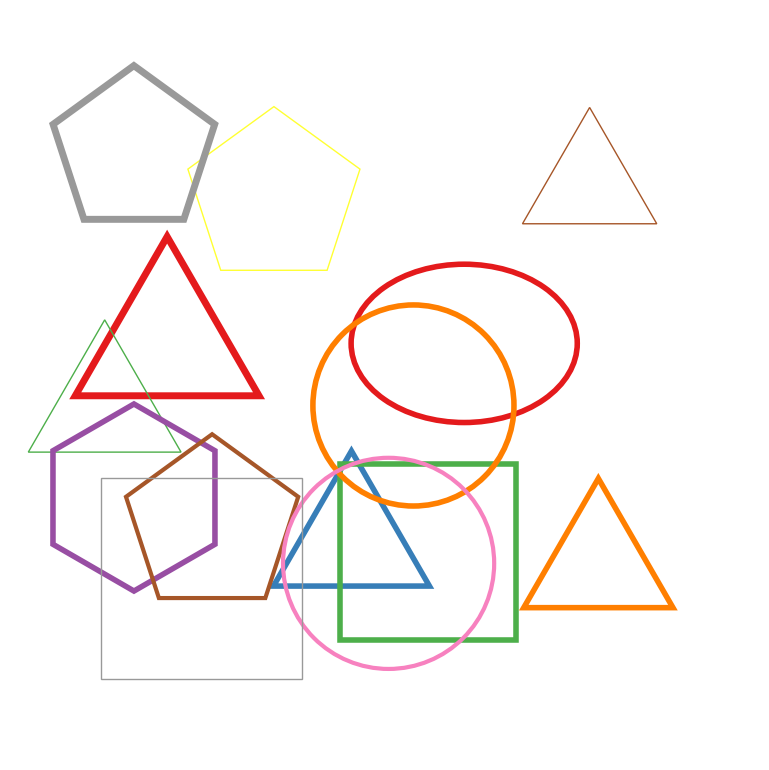[{"shape": "triangle", "thickness": 2.5, "radius": 0.69, "center": [0.217, 0.555]}, {"shape": "oval", "thickness": 2, "radius": 0.73, "center": [0.603, 0.554]}, {"shape": "triangle", "thickness": 2, "radius": 0.58, "center": [0.456, 0.297]}, {"shape": "square", "thickness": 2, "radius": 0.57, "center": [0.556, 0.283]}, {"shape": "triangle", "thickness": 0.5, "radius": 0.57, "center": [0.136, 0.47]}, {"shape": "hexagon", "thickness": 2, "radius": 0.61, "center": [0.174, 0.354]}, {"shape": "circle", "thickness": 2, "radius": 0.65, "center": [0.537, 0.473]}, {"shape": "triangle", "thickness": 2, "radius": 0.56, "center": [0.777, 0.267]}, {"shape": "pentagon", "thickness": 0.5, "radius": 0.59, "center": [0.356, 0.744]}, {"shape": "triangle", "thickness": 0.5, "radius": 0.5, "center": [0.766, 0.76]}, {"shape": "pentagon", "thickness": 1.5, "radius": 0.59, "center": [0.275, 0.318]}, {"shape": "circle", "thickness": 1.5, "radius": 0.69, "center": [0.505, 0.268]}, {"shape": "square", "thickness": 0.5, "radius": 0.65, "center": [0.262, 0.249]}, {"shape": "pentagon", "thickness": 2.5, "radius": 0.55, "center": [0.174, 0.804]}]